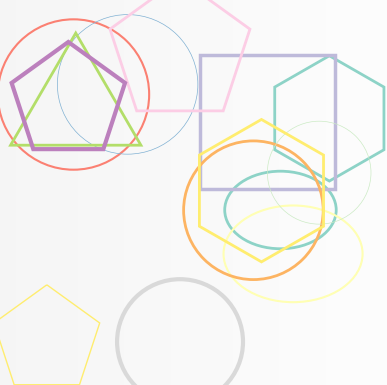[{"shape": "hexagon", "thickness": 2, "radius": 0.81, "center": [0.85, 0.692]}, {"shape": "oval", "thickness": 2, "radius": 0.72, "center": [0.724, 0.455]}, {"shape": "oval", "thickness": 1.5, "radius": 0.9, "center": [0.756, 0.341]}, {"shape": "square", "thickness": 2.5, "radius": 0.87, "center": [0.69, 0.683]}, {"shape": "circle", "thickness": 1.5, "radius": 0.98, "center": [0.19, 0.755]}, {"shape": "circle", "thickness": 0.5, "radius": 0.91, "center": [0.329, 0.781]}, {"shape": "circle", "thickness": 2, "radius": 0.9, "center": [0.654, 0.454]}, {"shape": "triangle", "thickness": 2, "radius": 0.97, "center": [0.195, 0.72]}, {"shape": "pentagon", "thickness": 2, "radius": 0.95, "center": [0.464, 0.866]}, {"shape": "circle", "thickness": 3, "radius": 0.81, "center": [0.465, 0.112]}, {"shape": "pentagon", "thickness": 3, "radius": 0.77, "center": [0.176, 0.737]}, {"shape": "circle", "thickness": 0.5, "radius": 0.67, "center": [0.824, 0.551]}, {"shape": "pentagon", "thickness": 1, "radius": 0.72, "center": [0.121, 0.117]}, {"shape": "hexagon", "thickness": 2, "radius": 0.92, "center": [0.675, 0.505]}]